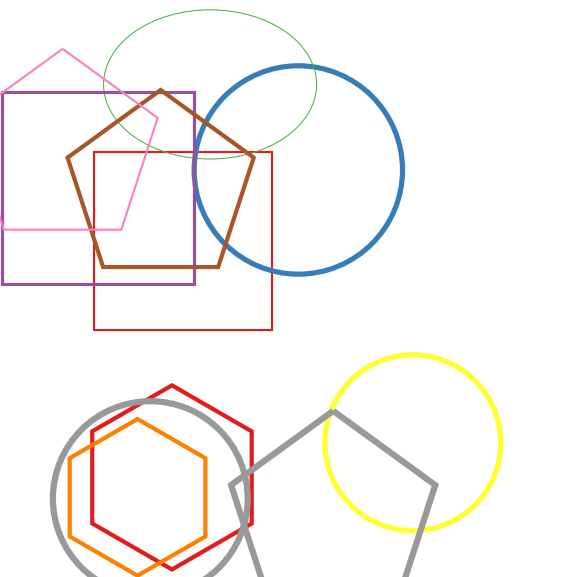[{"shape": "hexagon", "thickness": 2, "radius": 0.8, "center": [0.298, 0.172]}, {"shape": "square", "thickness": 1, "radius": 0.77, "center": [0.317, 0.582]}, {"shape": "circle", "thickness": 2.5, "radius": 0.9, "center": [0.517, 0.705]}, {"shape": "oval", "thickness": 0.5, "radius": 0.92, "center": [0.364, 0.853]}, {"shape": "square", "thickness": 1.5, "radius": 0.83, "center": [0.17, 0.674]}, {"shape": "hexagon", "thickness": 2, "radius": 0.68, "center": [0.238, 0.138]}, {"shape": "circle", "thickness": 2.5, "radius": 0.76, "center": [0.715, 0.233]}, {"shape": "pentagon", "thickness": 2, "radius": 0.85, "center": [0.278, 0.674]}, {"shape": "pentagon", "thickness": 1, "radius": 0.87, "center": [0.108, 0.741]}, {"shape": "circle", "thickness": 3, "radius": 0.84, "center": [0.26, 0.136]}, {"shape": "pentagon", "thickness": 3, "radius": 0.93, "center": [0.577, 0.102]}]